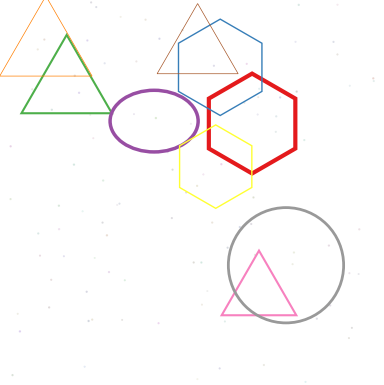[{"shape": "hexagon", "thickness": 3, "radius": 0.65, "center": [0.655, 0.679]}, {"shape": "hexagon", "thickness": 1, "radius": 0.63, "center": [0.572, 0.825]}, {"shape": "triangle", "thickness": 1.5, "radius": 0.68, "center": [0.173, 0.774]}, {"shape": "oval", "thickness": 2.5, "radius": 0.57, "center": [0.4, 0.685]}, {"shape": "triangle", "thickness": 0.5, "radius": 0.69, "center": [0.119, 0.872]}, {"shape": "hexagon", "thickness": 1, "radius": 0.54, "center": [0.56, 0.567]}, {"shape": "triangle", "thickness": 0.5, "radius": 0.61, "center": [0.513, 0.869]}, {"shape": "triangle", "thickness": 1.5, "radius": 0.56, "center": [0.673, 0.237]}, {"shape": "circle", "thickness": 2, "radius": 0.75, "center": [0.743, 0.311]}]